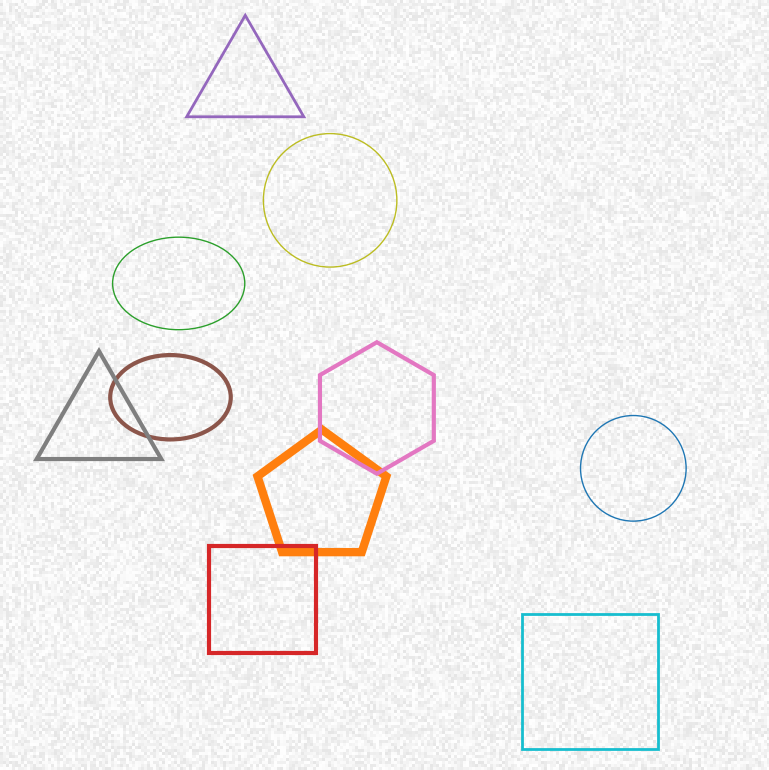[{"shape": "circle", "thickness": 0.5, "radius": 0.34, "center": [0.823, 0.392]}, {"shape": "pentagon", "thickness": 3, "radius": 0.44, "center": [0.418, 0.354]}, {"shape": "oval", "thickness": 0.5, "radius": 0.43, "center": [0.232, 0.632]}, {"shape": "square", "thickness": 1.5, "radius": 0.35, "center": [0.34, 0.221]}, {"shape": "triangle", "thickness": 1, "radius": 0.44, "center": [0.319, 0.892]}, {"shape": "oval", "thickness": 1.5, "radius": 0.39, "center": [0.221, 0.484]}, {"shape": "hexagon", "thickness": 1.5, "radius": 0.43, "center": [0.489, 0.47]}, {"shape": "triangle", "thickness": 1.5, "radius": 0.47, "center": [0.129, 0.451]}, {"shape": "circle", "thickness": 0.5, "radius": 0.43, "center": [0.429, 0.74]}, {"shape": "square", "thickness": 1, "radius": 0.44, "center": [0.766, 0.115]}]